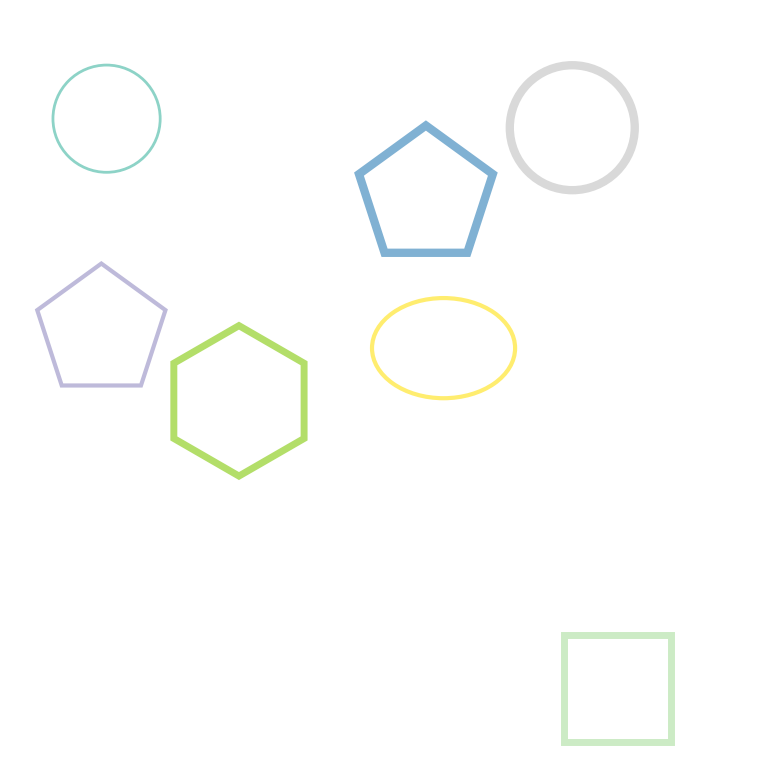[{"shape": "circle", "thickness": 1, "radius": 0.35, "center": [0.138, 0.846]}, {"shape": "pentagon", "thickness": 1.5, "radius": 0.44, "center": [0.132, 0.57]}, {"shape": "pentagon", "thickness": 3, "radius": 0.46, "center": [0.553, 0.746]}, {"shape": "hexagon", "thickness": 2.5, "radius": 0.49, "center": [0.31, 0.479]}, {"shape": "circle", "thickness": 3, "radius": 0.41, "center": [0.743, 0.834]}, {"shape": "square", "thickness": 2.5, "radius": 0.35, "center": [0.802, 0.106]}, {"shape": "oval", "thickness": 1.5, "radius": 0.46, "center": [0.576, 0.548]}]